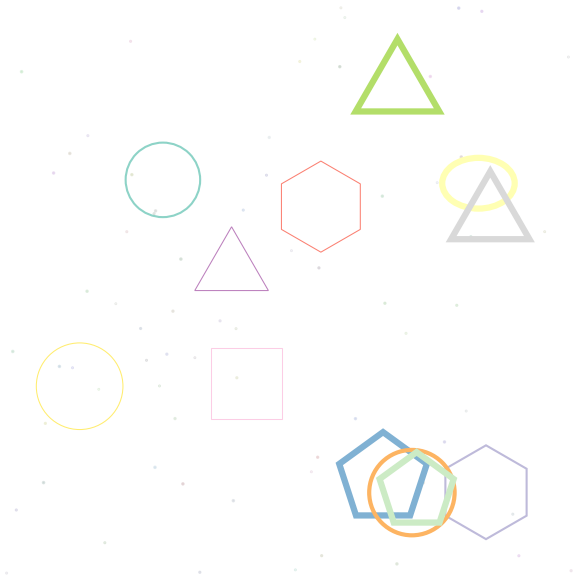[{"shape": "circle", "thickness": 1, "radius": 0.32, "center": [0.282, 0.688]}, {"shape": "oval", "thickness": 3, "radius": 0.31, "center": [0.828, 0.682]}, {"shape": "hexagon", "thickness": 1, "radius": 0.41, "center": [0.842, 0.147]}, {"shape": "hexagon", "thickness": 0.5, "radius": 0.39, "center": [0.556, 0.641]}, {"shape": "pentagon", "thickness": 3, "radius": 0.4, "center": [0.663, 0.171]}, {"shape": "circle", "thickness": 2, "radius": 0.37, "center": [0.713, 0.146]}, {"shape": "triangle", "thickness": 3, "radius": 0.42, "center": [0.688, 0.848]}, {"shape": "square", "thickness": 0.5, "radius": 0.31, "center": [0.427, 0.335]}, {"shape": "triangle", "thickness": 3, "radius": 0.39, "center": [0.849, 0.624]}, {"shape": "triangle", "thickness": 0.5, "radius": 0.37, "center": [0.401, 0.533]}, {"shape": "pentagon", "thickness": 3, "radius": 0.34, "center": [0.721, 0.149]}, {"shape": "circle", "thickness": 0.5, "radius": 0.38, "center": [0.138, 0.33]}]